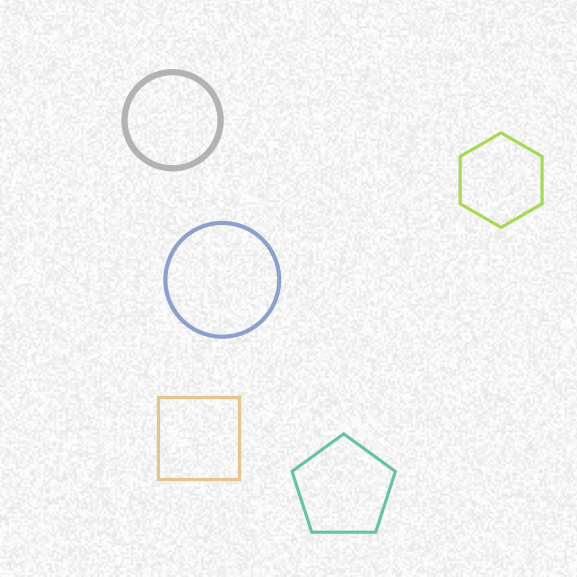[{"shape": "pentagon", "thickness": 1.5, "radius": 0.47, "center": [0.595, 0.154]}, {"shape": "circle", "thickness": 2, "radius": 0.49, "center": [0.385, 0.515]}, {"shape": "hexagon", "thickness": 1.5, "radius": 0.41, "center": [0.868, 0.687]}, {"shape": "square", "thickness": 1.5, "radius": 0.35, "center": [0.344, 0.24]}, {"shape": "circle", "thickness": 3, "radius": 0.42, "center": [0.299, 0.791]}]